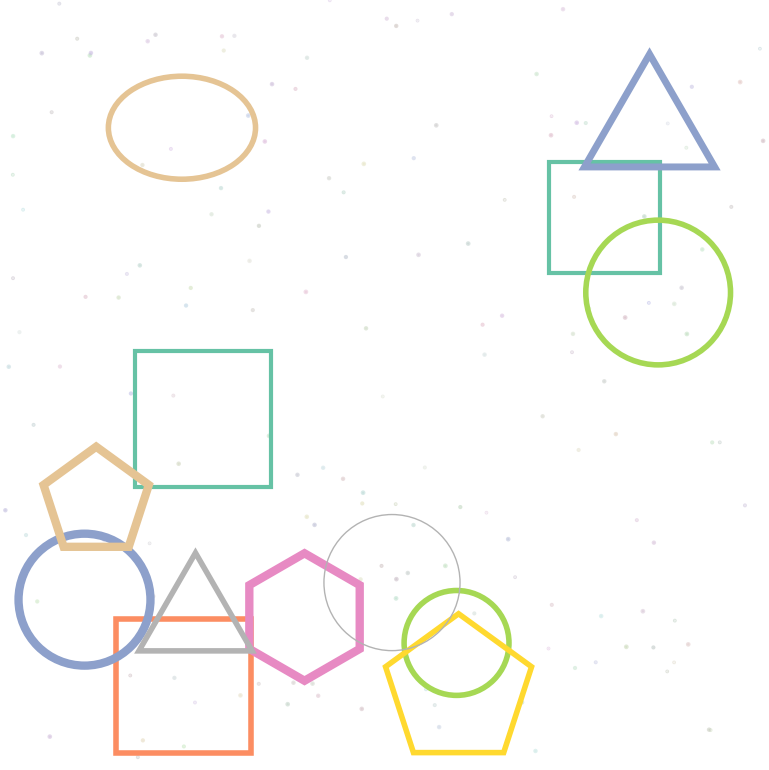[{"shape": "square", "thickness": 1.5, "radius": 0.36, "center": [0.785, 0.718]}, {"shape": "square", "thickness": 1.5, "radius": 0.44, "center": [0.264, 0.456]}, {"shape": "square", "thickness": 2, "radius": 0.44, "center": [0.238, 0.109]}, {"shape": "circle", "thickness": 3, "radius": 0.43, "center": [0.11, 0.221]}, {"shape": "triangle", "thickness": 2.5, "radius": 0.49, "center": [0.844, 0.832]}, {"shape": "hexagon", "thickness": 3, "radius": 0.41, "center": [0.395, 0.199]}, {"shape": "circle", "thickness": 2, "radius": 0.47, "center": [0.855, 0.62]}, {"shape": "circle", "thickness": 2, "radius": 0.34, "center": [0.593, 0.165]}, {"shape": "pentagon", "thickness": 2, "radius": 0.5, "center": [0.596, 0.103]}, {"shape": "oval", "thickness": 2, "radius": 0.48, "center": [0.236, 0.834]}, {"shape": "pentagon", "thickness": 3, "radius": 0.36, "center": [0.125, 0.348]}, {"shape": "triangle", "thickness": 2, "radius": 0.42, "center": [0.254, 0.197]}, {"shape": "circle", "thickness": 0.5, "radius": 0.44, "center": [0.509, 0.243]}]